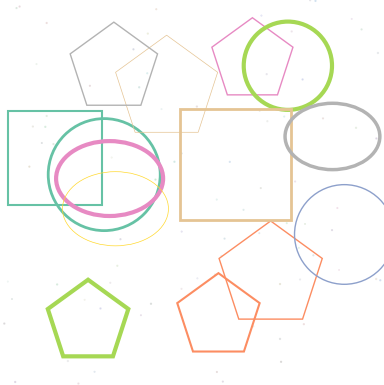[{"shape": "circle", "thickness": 2, "radius": 0.73, "center": [0.271, 0.546]}, {"shape": "square", "thickness": 1.5, "radius": 0.61, "center": [0.144, 0.589]}, {"shape": "pentagon", "thickness": 1, "radius": 0.7, "center": [0.703, 0.285]}, {"shape": "pentagon", "thickness": 1.5, "radius": 0.56, "center": [0.567, 0.178]}, {"shape": "circle", "thickness": 1, "radius": 0.65, "center": [0.894, 0.391]}, {"shape": "pentagon", "thickness": 1, "radius": 0.55, "center": [0.656, 0.843]}, {"shape": "oval", "thickness": 3, "radius": 0.69, "center": [0.285, 0.536]}, {"shape": "circle", "thickness": 3, "radius": 0.57, "center": [0.748, 0.829]}, {"shape": "pentagon", "thickness": 3, "radius": 0.55, "center": [0.229, 0.163]}, {"shape": "oval", "thickness": 0.5, "radius": 0.69, "center": [0.3, 0.458]}, {"shape": "square", "thickness": 2, "radius": 0.72, "center": [0.611, 0.572]}, {"shape": "pentagon", "thickness": 0.5, "radius": 0.7, "center": [0.433, 0.769]}, {"shape": "oval", "thickness": 2.5, "radius": 0.62, "center": [0.864, 0.646]}, {"shape": "pentagon", "thickness": 1, "radius": 0.6, "center": [0.296, 0.823]}]